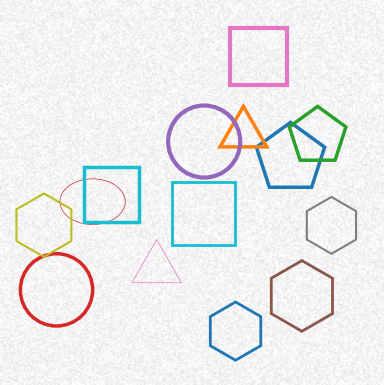[{"shape": "pentagon", "thickness": 2.5, "radius": 0.47, "center": [0.755, 0.589]}, {"shape": "hexagon", "thickness": 2, "radius": 0.38, "center": [0.612, 0.14]}, {"shape": "triangle", "thickness": 2.5, "radius": 0.35, "center": [0.632, 0.654]}, {"shape": "pentagon", "thickness": 2.5, "radius": 0.39, "center": [0.825, 0.646]}, {"shape": "oval", "thickness": 0.5, "radius": 0.42, "center": [0.241, 0.476]}, {"shape": "circle", "thickness": 2.5, "radius": 0.47, "center": [0.147, 0.247]}, {"shape": "circle", "thickness": 3, "radius": 0.47, "center": [0.53, 0.632]}, {"shape": "hexagon", "thickness": 2, "radius": 0.46, "center": [0.784, 0.231]}, {"shape": "square", "thickness": 3, "radius": 0.37, "center": [0.672, 0.854]}, {"shape": "triangle", "thickness": 0.5, "radius": 0.37, "center": [0.407, 0.303]}, {"shape": "hexagon", "thickness": 1.5, "radius": 0.37, "center": [0.861, 0.415]}, {"shape": "hexagon", "thickness": 1.5, "radius": 0.41, "center": [0.114, 0.415]}, {"shape": "square", "thickness": 2.5, "radius": 0.36, "center": [0.29, 0.495]}, {"shape": "square", "thickness": 2, "radius": 0.41, "center": [0.528, 0.446]}]